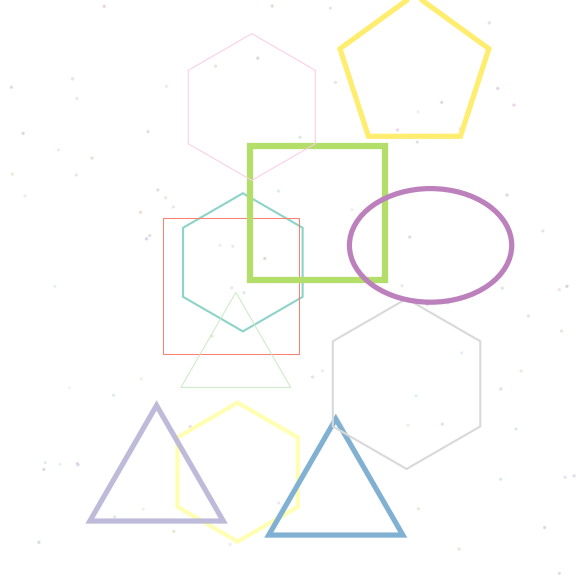[{"shape": "hexagon", "thickness": 1, "radius": 0.6, "center": [0.421, 0.545]}, {"shape": "hexagon", "thickness": 2, "radius": 0.6, "center": [0.411, 0.182]}, {"shape": "triangle", "thickness": 2.5, "radius": 0.67, "center": [0.271, 0.164]}, {"shape": "square", "thickness": 0.5, "radius": 0.59, "center": [0.4, 0.504]}, {"shape": "triangle", "thickness": 2.5, "radius": 0.67, "center": [0.581, 0.14]}, {"shape": "square", "thickness": 3, "radius": 0.58, "center": [0.55, 0.63]}, {"shape": "hexagon", "thickness": 0.5, "radius": 0.64, "center": [0.436, 0.814]}, {"shape": "hexagon", "thickness": 1, "radius": 0.74, "center": [0.704, 0.334]}, {"shape": "oval", "thickness": 2.5, "radius": 0.7, "center": [0.746, 0.574]}, {"shape": "triangle", "thickness": 0.5, "radius": 0.55, "center": [0.408, 0.383]}, {"shape": "pentagon", "thickness": 2.5, "radius": 0.68, "center": [0.718, 0.873]}]